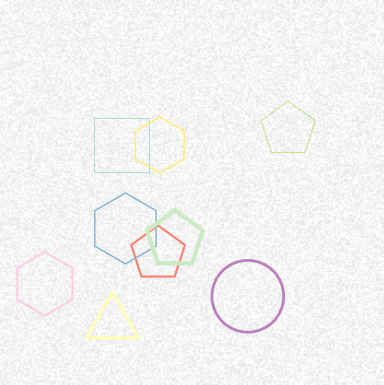[{"shape": "square", "thickness": 0.5, "radius": 0.35, "center": [0.316, 0.624]}, {"shape": "triangle", "thickness": 2, "radius": 0.39, "center": [0.292, 0.162]}, {"shape": "pentagon", "thickness": 1.5, "radius": 0.37, "center": [0.411, 0.341]}, {"shape": "hexagon", "thickness": 1, "radius": 0.46, "center": [0.326, 0.407]}, {"shape": "pentagon", "thickness": 0.5, "radius": 0.37, "center": [0.748, 0.664]}, {"shape": "hexagon", "thickness": 1.5, "radius": 0.41, "center": [0.117, 0.263]}, {"shape": "circle", "thickness": 2, "radius": 0.47, "center": [0.644, 0.23]}, {"shape": "pentagon", "thickness": 3, "radius": 0.38, "center": [0.454, 0.378]}, {"shape": "hexagon", "thickness": 1, "radius": 0.37, "center": [0.415, 0.623]}]